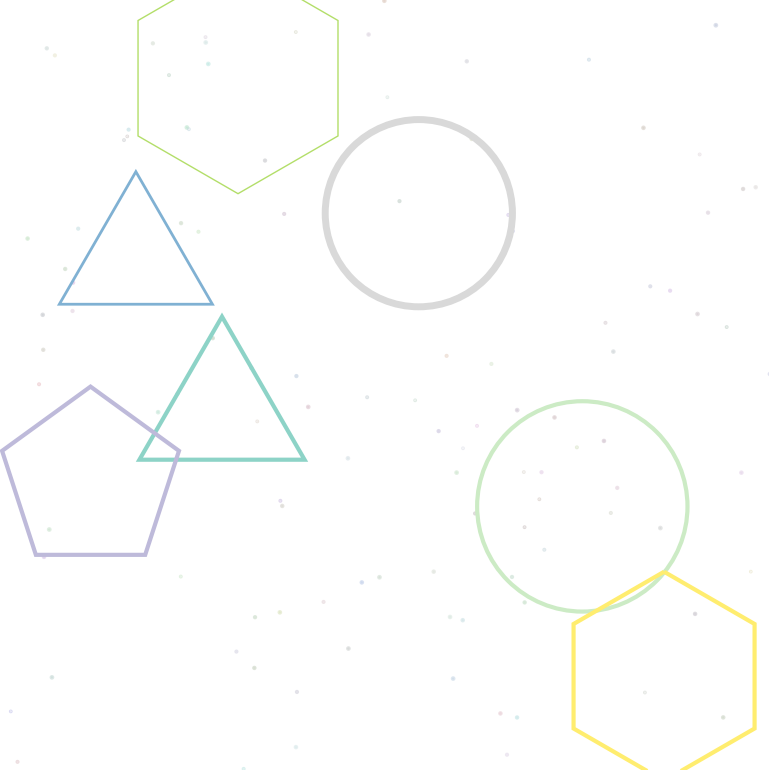[{"shape": "triangle", "thickness": 1.5, "radius": 0.62, "center": [0.288, 0.465]}, {"shape": "pentagon", "thickness": 1.5, "radius": 0.6, "center": [0.118, 0.377]}, {"shape": "triangle", "thickness": 1, "radius": 0.57, "center": [0.176, 0.662]}, {"shape": "hexagon", "thickness": 0.5, "radius": 0.75, "center": [0.309, 0.898]}, {"shape": "circle", "thickness": 2.5, "radius": 0.61, "center": [0.544, 0.723]}, {"shape": "circle", "thickness": 1.5, "radius": 0.68, "center": [0.756, 0.342]}, {"shape": "hexagon", "thickness": 1.5, "radius": 0.68, "center": [0.862, 0.122]}]